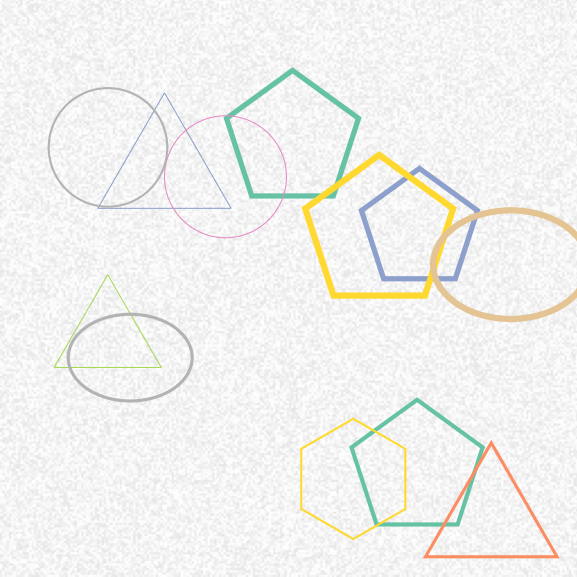[{"shape": "pentagon", "thickness": 2.5, "radius": 0.6, "center": [0.507, 0.757]}, {"shape": "pentagon", "thickness": 2, "radius": 0.6, "center": [0.722, 0.188]}, {"shape": "triangle", "thickness": 1.5, "radius": 0.66, "center": [0.851, 0.101]}, {"shape": "triangle", "thickness": 0.5, "radius": 0.67, "center": [0.285, 0.705]}, {"shape": "pentagon", "thickness": 2.5, "radius": 0.53, "center": [0.726, 0.602]}, {"shape": "circle", "thickness": 0.5, "radius": 0.53, "center": [0.39, 0.693]}, {"shape": "triangle", "thickness": 0.5, "radius": 0.54, "center": [0.187, 0.416]}, {"shape": "hexagon", "thickness": 1, "radius": 0.52, "center": [0.612, 0.17]}, {"shape": "pentagon", "thickness": 3, "radius": 0.67, "center": [0.657, 0.596]}, {"shape": "oval", "thickness": 3, "radius": 0.67, "center": [0.884, 0.541]}, {"shape": "circle", "thickness": 1, "radius": 0.51, "center": [0.187, 0.744]}, {"shape": "oval", "thickness": 1.5, "radius": 0.54, "center": [0.225, 0.38]}]